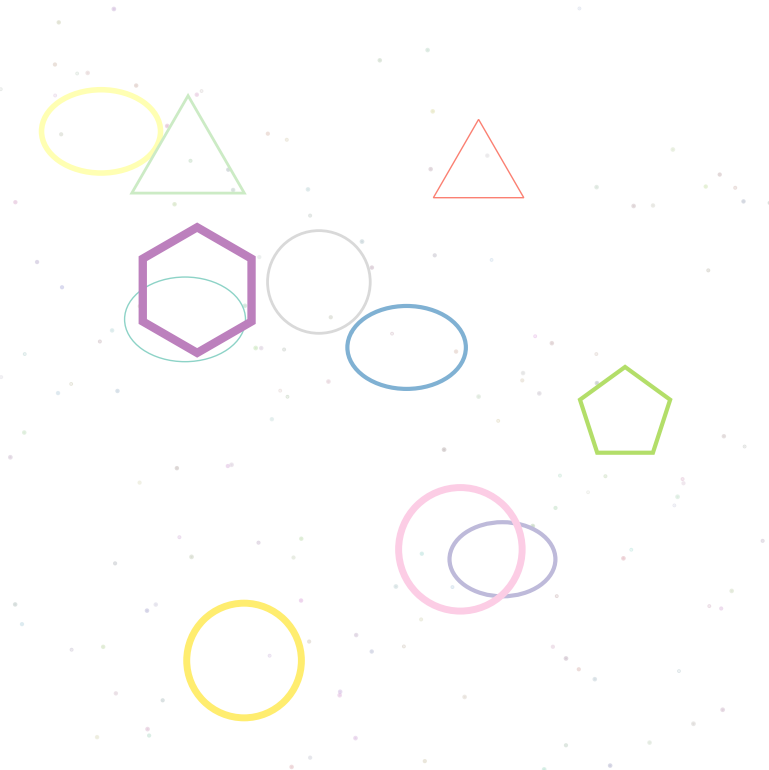[{"shape": "oval", "thickness": 0.5, "radius": 0.39, "center": [0.24, 0.585]}, {"shape": "oval", "thickness": 2, "radius": 0.39, "center": [0.131, 0.829]}, {"shape": "oval", "thickness": 1.5, "radius": 0.34, "center": [0.653, 0.274]}, {"shape": "triangle", "thickness": 0.5, "radius": 0.34, "center": [0.622, 0.777]}, {"shape": "oval", "thickness": 1.5, "radius": 0.38, "center": [0.528, 0.549]}, {"shape": "pentagon", "thickness": 1.5, "radius": 0.31, "center": [0.812, 0.462]}, {"shape": "circle", "thickness": 2.5, "radius": 0.4, "center": [0.598, 0.287]}, {"shape": "circle", "thickness": 1, "radius": 0.33, "center": [0.414, 0.634]}, {"shape": "hexagon", "thickness": 3, "radius": 0.41, "center": [0.256, 0.623]}, {"shape": "triangle", "thickness": 1, "radius": 0.42, "center": [0.244, 0.791]}, {"shape": "circle", "thickness": 2.5, "radius": 0.37, "center": [0.317, 0.142]}]